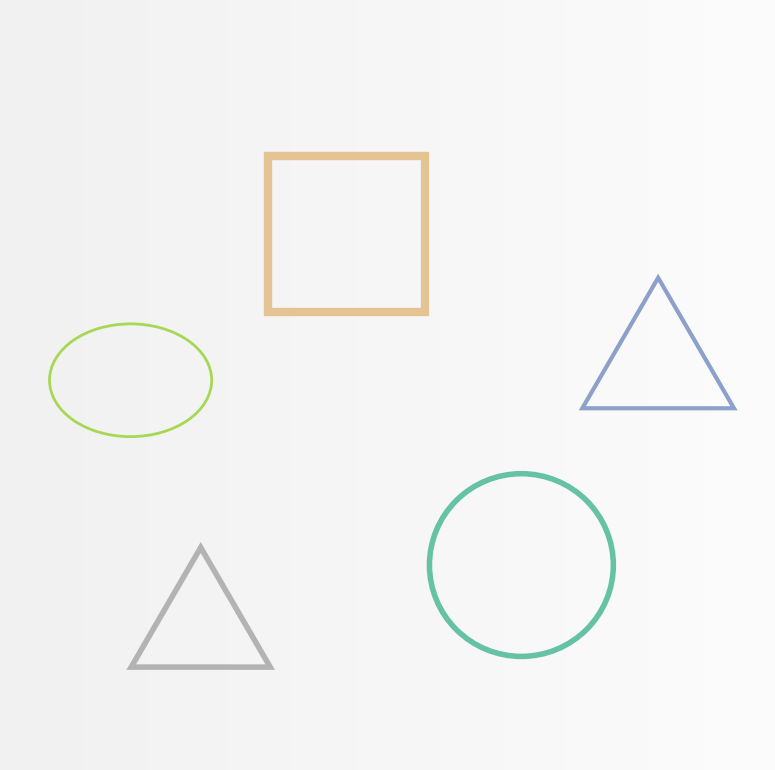[{"shape": "circle", "thickness": 2, "radius": 0.59, "center": [0.673, 0.266]}, {"shape": "triangle", "thickness": 1.5, "radius": 0.56, "center": [0.849, 0.526]}, {"shape": "oval", "thickness": 1, "radius": 0.52, "center": [0.169, 0.506]}, {"shape": "square", "thickness": 3, "radius": 0.51, "center": [0.447, 0.696]}, {"shape": "triangle", "thickness": 2, "radius": 0.52, "center": [0.259, 0.185]}]